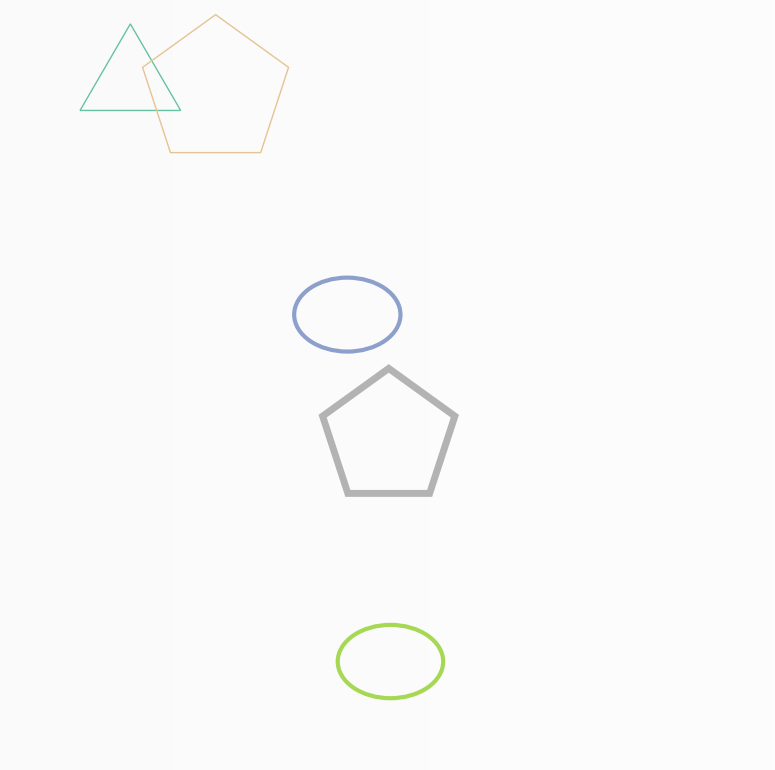[{"shape": "triangle", "thickness": 0.5, "radius": 0.37, "center": [0.168, 0.894]}, {"shape": "oval", "thickness": 1.5, "radius": 0.34, "center": [0.448, 0.591]}, {"shape": "oval", "thickness": 1.5, "radius": 0.34, "center": [0.504, 0.141]}, {"shape": "pentagon", "thickness": 0.5, "radius": 0.5, "center": [0.278, 0.882]}, {"shape": "pentagon", "thickness": 2.5, "radius": 0.45, "center": [0.502, 0.432]}]